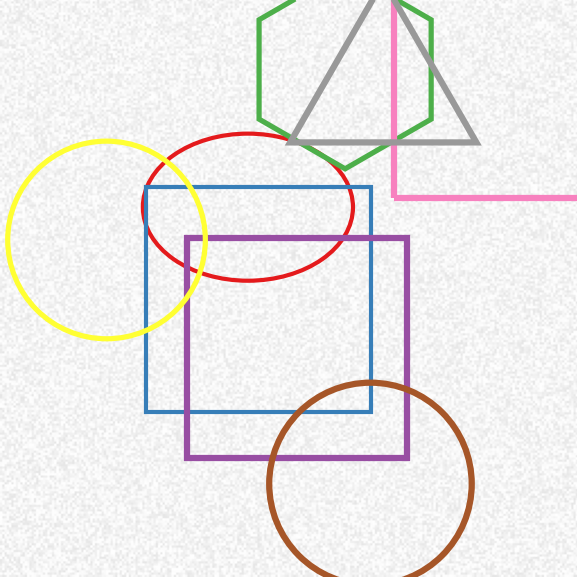[{"shape": "oval", "thickness": 2, "radius": 0.91, "center": [0.429, 0.64]}, {"shape": "square", "thickness": 2, "radius": 0.97, "center": [0.447, 0.481]}, {"shape": "hexagon", "thickness": 2.5, "radius": 0.86, "center": [0.598, 0.879]}, {"shape": "square", "thickness": 3, "radius": 0.95, "center": [0.514, 0.397]}, {"shape": "circle", "thickness": 2.5, "radius": 0.86, "center": [0.184, 0.584]}, {"shape": "circle", "thickness": 3, "radius": 0.88, "center": [0.642, 0.161]}, {"shape": "square", "thickness": 3, "radius": 0.99, "center": [0.88, 0.853]}, {"shape": "triangle", "thickness": 3, "radius": 0.93, "center": [0.664, 0.846]}]